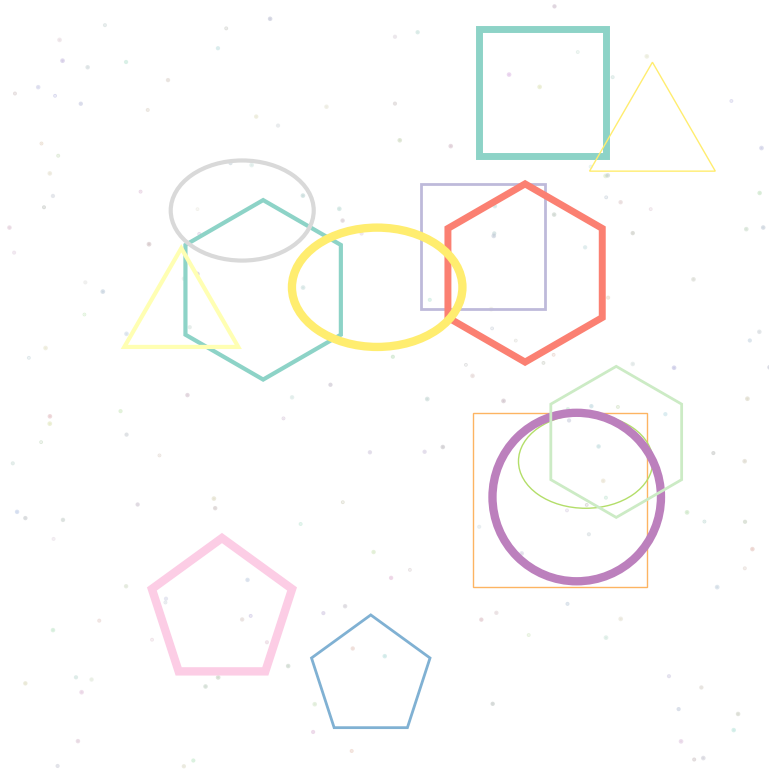[{"shape": "square", "thickness": 2.5, "radius": 0.41, "center": [0.705, 0.88]}, {"shape": "hexagon", "thickness": 1.5, "radius": 0.58, "center": [0.342, 0.624]}, {"shape": "triangle", "thickness": 1.5, "radius": 0.43, "center": [0.235, 0.592]}, {"shape": "square", "thickness": 1, "radius": 0.41, "center": [0.627, 0.68]}, {"shape": "hexagon", "thickness": 2.5, "radius": 0.58, "center": [0.682, 0.645]}, {"shape": "pentagon", "thickness": 1, "radius": 0.4, "center": [0.482, 0.12]}, {"shape": "square", "thickness": 0.5, "radius": 0.57, "center": [0.727, 0.35]}, {"shape": "oval", "thickness": 0.5, "radius": 0.44, "center": [0.761, 0.401]}, {"shape": "pentagon", "thickness": 3, "radius": 0.48, "center": [0.288, 0.206]}, {"shape": "oval", "thickness": 1.5, "radius": 0.46, "center": [0.315, 0.727]}, {"shape": "circle", "thickness": 3, "radius": 0.55, "center": [0.749, 0.354]}, {"shape": "hexagon", "thickness": 1, "radius": 0.49, "center": [0.8, 0.426]}, {"shape": "triangle", "thickness": 0.5, "radius": 0.47, "center": [0.847, 0.825]}, {"shape": "oval", "thickness": 3, "radius": 0.55, "center": [0.49, 0.627]}]